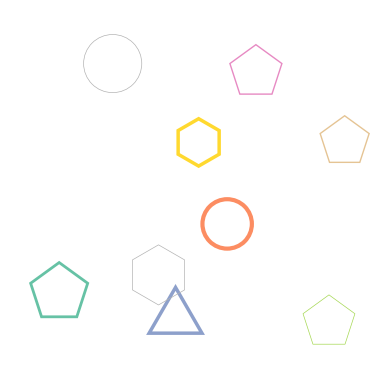[{"shape": "pentagon", "thickness": 2, "radius": 0.39, "center": [0.154, 0.24]}, {"shape": "circle", "thickness": 3, "radius": 0.32, "center": [0.59, 0.418]}, {"shape": "triangle", "thickness": 2.5, "radius": 0.4, "center": [0.456, 0.174]}, {"shape": "pentagon", "thickness": 1, "radius": 0.35, "center": [0.665, 0.813]}, {"shape": "pentagon", "thickness": 0.5, "radius": 0.35, "center": [0.854, 0.163]}, {"shape": "hexagon", "thickness": 2.5, "radius": 0.31, "center": [0.516, 0.63]}, {"shape": "pentagon", "thickness": 1, "radius": 0.33, "center": [0.895, 0.632]}, {"shape": "circle", "thickness": 0.5, "radius": 0.38, "center": [0.293, 0.835]}, {"shape": "hexagon", "thickness": 0.5, "radius": 0.39, "center": [0.412, 0.286]}]